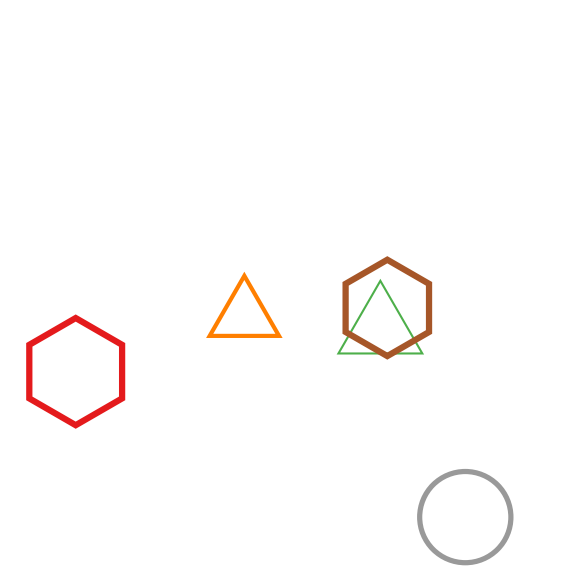[{"shape": "hexagon", "thickness": 3, "radius": 0.46, "center": [0.131, 0.356]}, {"shape": "triangle", "thickness": 1, "radius": 0.42, "center": [0.659, 0.429]}, {"shape": "triangle", "thickness": 2, "radius": 0.35, "center": [0.423, 0.452]}, {"shape": "hexagon", "thickness": 3, "radius": 0.42, "center": [0.671, 0.466]}, {"shape": "circle", "thickness": 2.5, "radius": 0.39, "center": [0.806, 0.104]}]